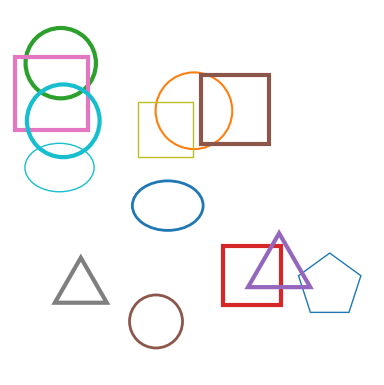[{"shape": "pentagon", "thickness": 1, "radius": 0.43, "center": [0.856, 0.258]}, {"shape": "oval", "thickness": 2, "radius": 0.46, "center": [0.436, 0.466]}, {"shape": "circle", "thickness": 1.5, "radius": 0.5, "center": [0.504, 0.712]}, {"shape": "circle", "thickness": 3, "radius": 0.46, "center": [0.158, 0.836]}, {"shape": "square", "thickness": 3, "radius": 0.38, "center": [0.654, 0.284]}, {"shape": "triangle", "thickness": 3, "radius": 0.47, "center": [0.725, 0.301]}, {"shape": "circle", "thickness": 2, "radius": 0.34, "center": [0.405, 0.165]}, {"shape": "square", "thickness": 3, "radius": 0.44, "center": [0.611, 0.715]}, {"shape": "square", "thickness": 3, "radius": 0.47, "center": [0.133, 0.756]}, {"shape": "triangle", "thickness": 3, "radius": 0.39, "center": [0.21, 0.253]}, {"shape": "square", "thickness": 1, "radius": 0.35, "center": [0.43, 0.664]}, {"shape": "circle", "thickness": 3, "radius": 0.47, "center": [0.164, 0.686]}, {"shape": "oval", "thickness": 1, "radius": 0.45, "center": [0.155, 0.565]}]